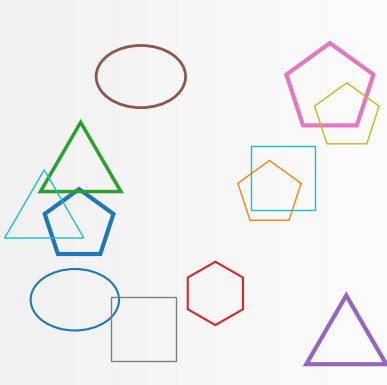[{"shape": "pentagon", "thickness": 3, "radius": 0.47, "center": [0.204, 0.416]}, {"shape": "oval", "thickness": 1.5, "radius": 0.57, "center": [0.193, 0.221]}, {"shape": "pentagon", "thickness": 1, "radius": 0.43, "center": [0.695, 0.497]}, {"shape": "triangle", "thickness": 2.5, "radius": 0.6, "center": [0.208, 0.562]}, {"shape": "hexagon", "thickness": 1.5, "radius": 0.41, "center": [0.556, 0.238]}, {"shape": "triangle", "thickness": 3, "radius": 0.6, "center": [0.894, 0.114]}, {"shape": "oval", "thickness": 2, "radius": 0.58, "center": [0.364, 0.801]}, {"shape": "pentagon", "thickness": 3, "radius": 0.59, "center": [0.851, 0.77]}, {"shape": "square", "thickness": 1, "radius": 0.42, "center": [0.37, 0.146]}, {"shape": "pentagon", "thickness": 1, "radius": 0.44, "center": [0.895, 0.697]}, {"shape": "square", "thickness": 1, "radius": 0.41, "center": [0.731, 0.538]}, {"shape": "triangle", "thickness": 1, "radius": 0.59, "center": [0.114, 0.441]}]